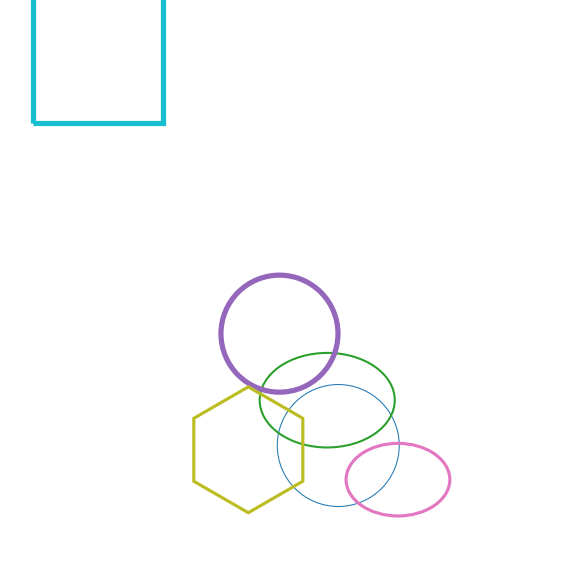[{"shape": "circle", "thickness": 0.5, "radius": 0.53, "center": [0.586, 0.228]}, {"shape": "oval", "thickness": 1, "radius": 0.58, "center": [0.567, 0.306]}, {"shape": "circle", "thickness": 2.5, "radius": 0.51, "center": [0.484, 0.421]}, {"shape": "oval", "thickness": 1.5, "radius": 0.45, "center": [0.689, 0.169]}, {"shape": "hexagon", "thickness": 1.5, "radius": 0.54, "center": [0.43, 0.22]}, {"shape": "square", "thickness": 2.5, "radius": 0.56, "center": [0.17, 0.898]}]